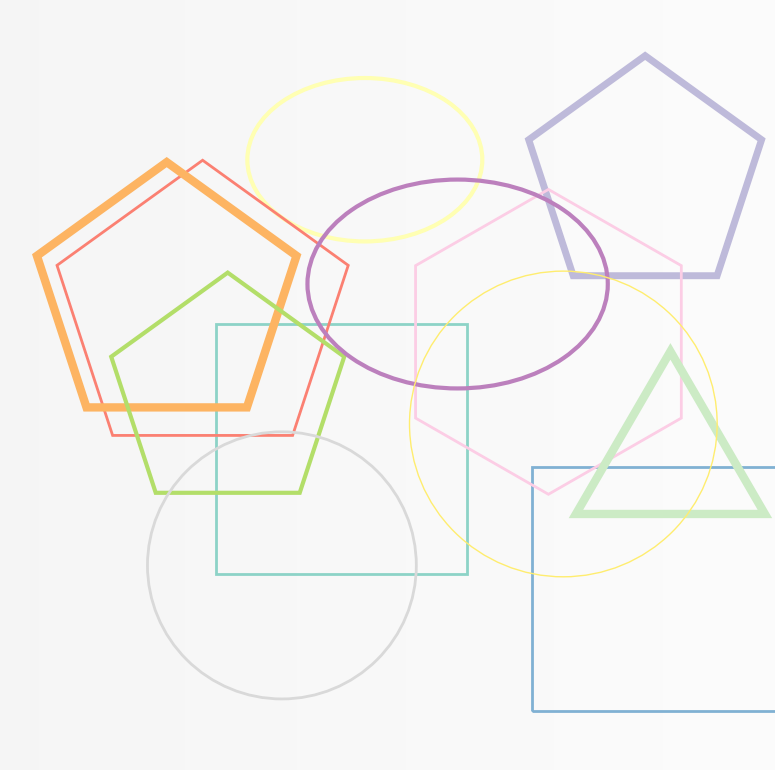[{"shape": "square", "thickness": 1, "radius": 0.81, "center": [0.441, 0.417]}, {"shape": "oval", "thickness": 1.5, "radius": 0.76, "center": [0.471, 0.793]}, {"shape": "pentagon", "thickness": 2.5, "radius": 0.79, "center": [0.832, 0.77]}, {"shape": "pentagon", "thickness": 1, "radius": 0.99, "center": [0.261, 0.594]}, {"shape": "square", "thickness": 1, "radius": 0.79, "center": [0.844, 0.235]}, {"shape": "pentagon", "thickness": 3, "radius": 0.88, "center": [0.215, 0.613]}, {"shape": "pentagon", "thickness": 1.5, "radius": 0.79, "center": [0.294, 0.488]}, {"shape": "hexagon", "thickness": 1, "radius": 0.99, "center": [0.708, 0.556]}, {"shape": "circle", "thickness": 1, "radius": 0.87, "center": [0.364, 0.266]}, {"shape": "oval", "thickness": 1.5, "radius": 0.97, "center": [0.59, 0.631]}, {"shape": "triangle", "thickness": 3, "radius": 0.7, "center": [0.865, 0.403]}, {"shape": "circle", "thickness": 0.5, "radius": 0.99, "center": [0.727, 0.449]}]